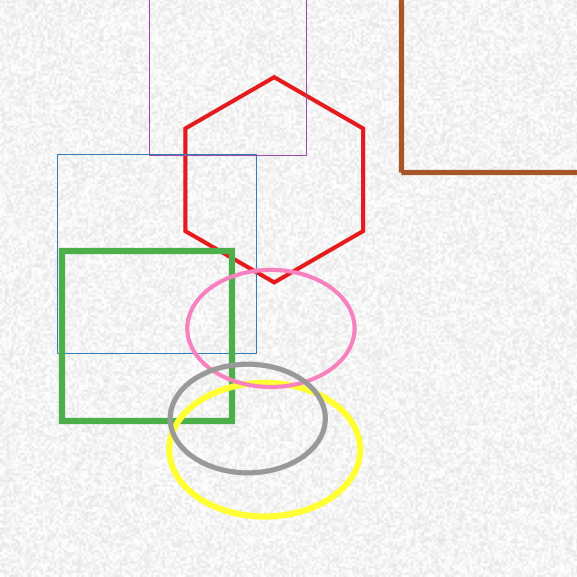[{"shape": "hexagon", "thickness": 2, "radius": 0.89, "center": [0.475, 0.688]}, {"shape": "square", "thickness": 0.5, "radius": 0.86, "center": [0.271, 0.561]}, {"shape": "square", "thickness": 3, "radius": 0.74, "center": [0.254, 0.417]}, {"shape": "square", "thickness": 0.5, "radius": 0.68, "center": [0.394, 0.866]}, {"shape": "oval", "thickness": 3, "radius": 0.83, "center": [0.458, 0.22]}, {"shape": "square", "thickness": 2.5, "radius": 0.86, "center": [0.867, 0.873]}, {"shape": "oval", "thickness": 2, "radius": 0.72, "center": [0.469, 0.43]}, {"shape": "oval", "thickness": 2.5, "radius": 0.67, "center": [0.429, 0.274]}]